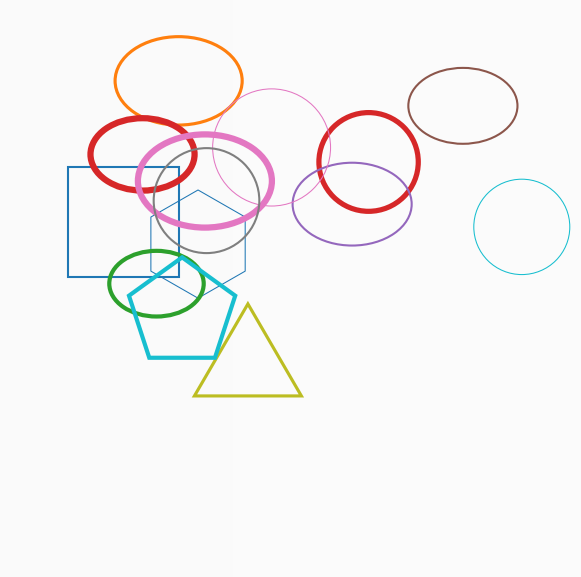[{"shape": "hexagon", "thickness": 0.5, "radius": 0.47, "center": [0.341, 0.576]}, {"shape": "square", "thickness": 1, "radius": 0.47, "center": [0.212, 0.614]}, {"shape": "oval", "thickness": 1.5, "radius": 0.55, "center": [0.307, 0.859]}, {"shape": "oval", "thickness": 2, "radius": 0.41, "center": [0.269, 0.508]}, {"shape": "oval", "thickness": 3, "radius": 0.45, "center": [0.245, 0.732]}, {"shape": "circle", "thickness": 2.5, "radius": 0.43, "center": [0.634, 0.719]}, {"shape": "oval", "thickness": 1, "radius": 0.51, "center": [0.606, 0.646]}, {"shape": "oval", "thickness": 1, "radius": 0.47, "center": [0.796, 0.816]}, {"shape": "circle", "thickness": 0.5, "radius": 0.51, "center": [0.467, 0.744]}, {"shape": "oval", "thickness": 3, "radius": 0.58, "center": [0.353, 0.686]}, {"shape": "circle", "thickness": 1, "radius": 0.45, "center": [0.355, 0.652]}, {"shape": "triangle", "thickness": 1.5, "radius": 0.53, "center": [0.426, 0.367]}, {"shape": "circle", "thickness": 0.5, "radius": 0.41, "center": [0.898, 0.606]}, {"shape": "pentagon", "thickness": 2, "radius": 0.48, "center": [0.313, 0.457]}]